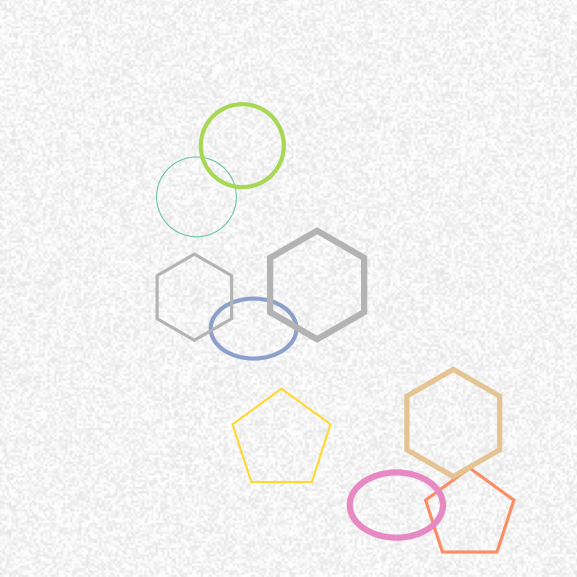[{"shape": "circle", "thickness": 0.5, "radius": 0.35, "center": [0.34, 0.658]}, {"shape": "pentagon", "thickness": 1.5, "radius": 0.4, "center": [0.813, 0.108]}, {"shape": "oval", "thickness": 2, "radius": 0.37, "center": [0.439, 0.43]}, {"shape": "oval", "thickness": 3, "radius": 0.4, "center": [0.686, 0.125]}, {"shape": "circle", "thickness": 2, "radius": 0.36, "center": [0.42, 0.747]}, {"shape": "pentagon", "thickness": 1, "radius": 0.45, "center": [0.488, 0.237]}, {"shape": "hexagon", "thickness": 2.5, "radius": 0.46, "center": [0.785, 0.267]}, {"shape": "hexagon", "thickness": 3, "radius": 0.47, "center": [0.549, 0.506]}, {"shape": "hexagon", "thickness": 1.5, "radius": 0.37, "center": [0.337, 0.485]}]